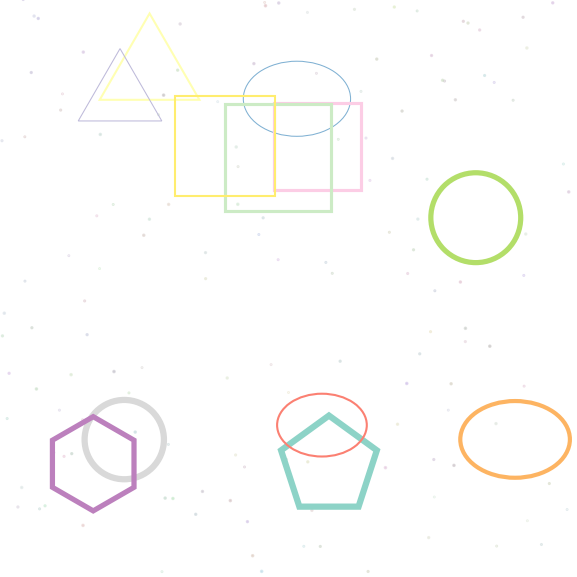[{"shape": "pentagon", "thickness": 3, "radius": 0.44, "center": [0.57, 0.192]}, {"shape": "triangle", "thickness": 1, "radius": 0.5, "center": [0.259, 0.876]}, {"shape": "triangle", "thickness": 0.5, "radius": 0.42, "center": [0.208, 0.831]}, {"shape": "oval", "thickness": 1, "radius": 0.39, "center": [0.557, 0.263]}, {"shape": "oval", "thickness": 0.5, "radius": 0.46, "center": [0.514, 0.828]}, {"shape": "oval", "thickness": 2, "radius": 0.47, "center": [0.892, 0.238]}, {"shape": "circle", "thickness": 2.5, "radius": 0.39, "center": [0.824, 0.622]}, {"shape": "square", "thickness": 1.5, "radius": 0.38, "center": [0.55, 0.745]}, {"shape": "circle", "thickness": 3, "radius": 0.34, "center": [0.215, 0.238]}, {"shape": "hexagon", "thickness": 2.5, "radius": 0.41, "center": [0.161, 0.196]}, {"shape": "square", "thickness": 1.5, "radius": 0.46, "center": [0.481, 0.727]}, {"shape": "square", "thickness": 1, "radius": 0.43, "center": [0.389, 0.746]}]